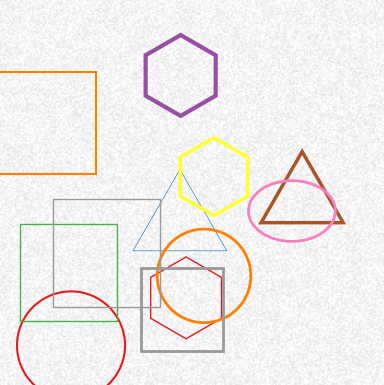[{"shape": "circle", "thickness": 1.5, "radius": 0.7, "center": [0.185, 0.103]}, {"shape": "hexagon", "thickness": 1, "radius": 0.53, "center": [0.483, 0.226]}, {"shape": "triangle", "thickness": 0.5, "radius": 0.7, "center": [0.467, 0.419]}, {"shape": "square", "thickness": 1, "radius": 0.63, "center": [0.178, 0.291]}, {"shape": "hexagon", "thickness": 3, "radius": 0.53, "center": [0.469, 0.804]}, {"shape": "circle", "thickness": 2, "radius": 0.61, "center": [0.53, 0.283]}, {"shape": "square", "thickness": 1.5, "radius": 0.66, "center": [0.117, 0.68]}, {"shape": "hexagon", "thickness": 2.5, "radius": 0.5, "center": [0.556, 0.541]}, {"shape": "triangle", "thickness": 2.5, "radius": 0.62, "center": [0.785, 0.483]}, {"shape": "oval", "thickness": 2, "radius": 0.56, "center": [0.758, 0.452]}, {"shape": "square", "thickness": 1, "radius": 0.7, "center": [0.277, 0.343]}, {"shape": "square", "thickness": 2, "radius": 0.54, "center": [0.473, 0.196]}]